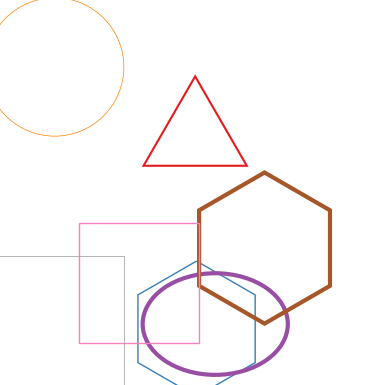[{"shape": "triangle", "thickness": 1.5, "radius": 0.77, "center": [0.507, 0.647]}, {"shape": "hexagon", "thickness": 1, "radius": 0.88, "center": [0.51, 0.146]}, {"shape": "oval", "thickness": 3, "radius": 0.94, "center": [0.559, 0.158]}, {"shape": "circle", "thickness": 0.5, "radius": 0.9, "center": [0.142, 0.826]}, {"shape": "hexagon", "thickness": 3, "radius": 0.98, "center": [0.687, 0.356]}, {"shape": "square", "thickness": 1, "radius": 0.78, "center": [0.362, 0.264]}, {"shape": "square", "thickness": 0.5, "radius": 1.0, "center": [0.121, 0.135]}]